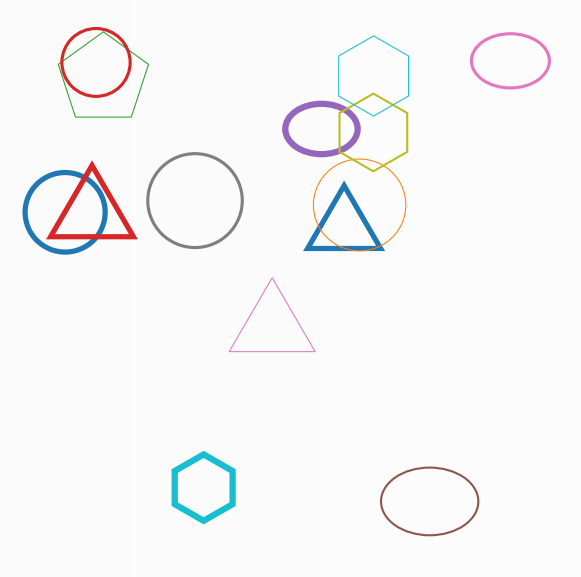[{"shape": "circle", "thickness": 2.5, "radius": 0.34, "center": [0.112, 0.632]}, {"shape": "triangle", "thickness": 2.5, "radius": 0.36, "center": [0.592, 0.605]}, {"shape": "circle", "thickness": 0.5, "radius": 0.4, "center": [0.619, 0.644]}, {"shape": "pentagon", "thickness": 0.5, "radius": 0.41, "center": [0.178, 0.862]}, {"shape": "triangle", "thickness": 2.5, "radius": 0.41, "center": [0.158, 0.63]}, {"shape": "circle", "thickness": 1.5, "radius": 0.29, "center": [0.165, 0.891]}, {"shape": "oval", "thickness": 3, "radius": 0.31, "center": [0.553, 0.776]}, {"shape": "oval", "thickness": 1, "radius": 0.42, "center": [0.739, 0.131]}, {"shape": "oval", "thickness": 1.5, "radius": 0.34, "center": [0.878, 0.894]}, {"shape": "triangle", "thickness": 0.5, "radius": 0.43, "center": [0.468, 0.433]}, {"shape": "circle", "thickness": 1.5, "radius": 0.41, "center": [0.336, 0.652]}, {"shape": "hexagon", "thickness": 1, "radius": 0.34, "center": [0.642, 0.77]}, {"shape": "hexagon", "thickness": 0.5, "radius": 0.35, "center": [0.643, 0.868]}, {"shape": "hexagon", "thickness": 3, "radius": 0.29, "center": [0.35, 0.155]}]